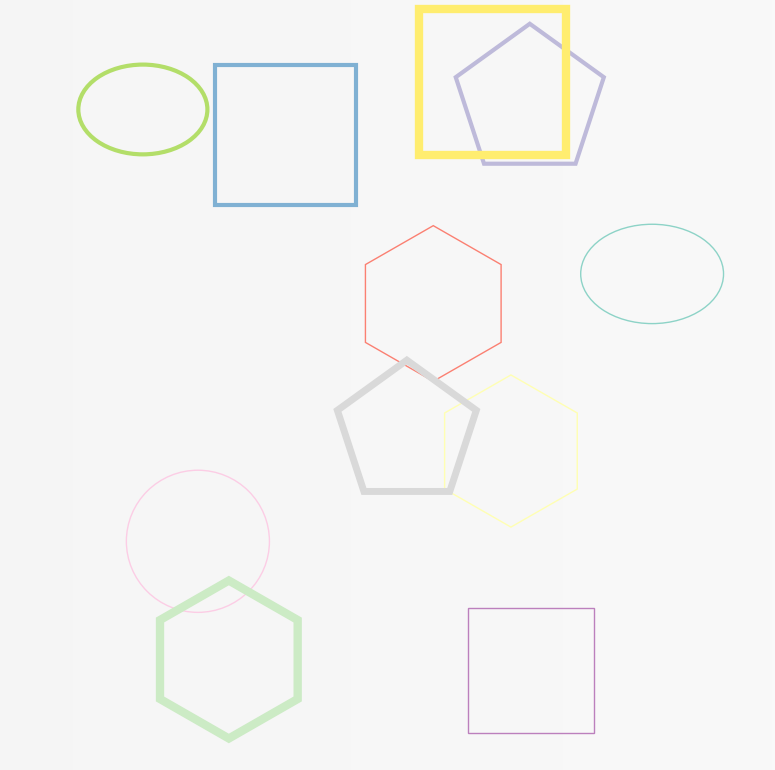[{"shape": "oval", "thickness": 0.5, "radius": 0.46, "center": [0.841, 0.644]}, {"shape": "hexagon", "thickness": 0.5, "radius": 0.49, "center": [0.659, 0.414]}, {"shape": "pentagon", "thickness": 1.5, "radius": 0.5, "center": [0.684, 0.869]}, {"shape": "hexagon", "thickness": 0.5, "radius": 0.51, "center": [0.559, 0.606]}, {"shape": "square", "thickness": 1.5, "radius": 0.46, "center": [0.369, 0.825]}, {"shape": "oval", "thickness": 1.5, "radius": 0.42, "center": [0.184, 0.858]}, {"shape": "circle", "thickness": 0.5, "radius": 0.46, "center": [0.255, 0.297]}, {"shape": "pentagon", "thickness": 2.5, "radius": 0.47, "center": [0.525, 0.438]}, {"shape": "square", "thickness": 0.5, "radius": 0.41, "center": [0.685, 0.129]}, {"shape": "hexagon", "thickness": 3, "radius": 0.51, "center": [0.295, 0.144]}, {"shape": "square", "thickness": 3, "radius": 0.48, "center": [0.635, 0.893]}]